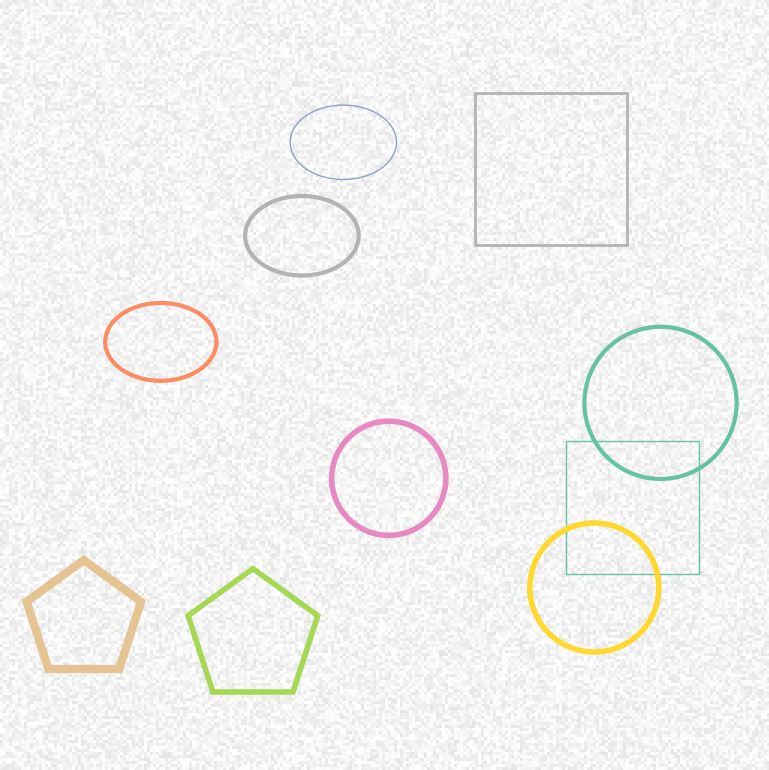[{"shape": "circle", "thickness": 1.5, "radius": 0.49, "center": [0.858, 0.477]}, {"shape": "square", "thickness": 0.5, "radius": 0.43, "center": [0.821, 0.341]}, {"shape": "oval", "thickness": 1.5, "radius": 0.36, "center": [0.209, 0.556]}, {"shape": "oval", "thickness": 0.5, "radius": 0.35, "center": [0.446, 0.815]}, {"shape": "circle", "thickness": 2, "radius": 0.37, "center": [0.505, 0.379]}, {"shape": "pentagon", "thickness": 2, "radius": 0.44, "center": [0.328, 0.173]}, {"shape": "circle", "thickness": 2, "radius": 0.42, "center": [0.772, 0.237]}, {"shape": "pentagon", "thickness": 3, "radius": 0.39, "center": [0.109, 0.194]}, {"shape": "oval", "thickness": 1.5, "radius": 0.37, "center": [0.392, 0.694]}, {"shape": "square", "thickness": 1, "radius": 0.49, "center": [0.715, 0.78]}]